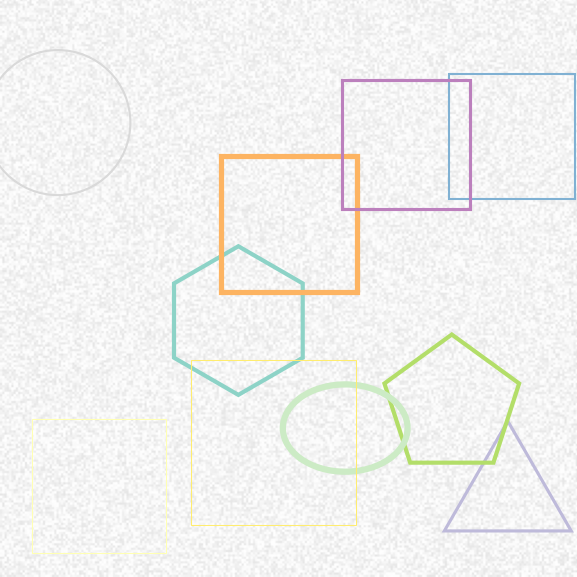[{"shape": "hexagon", "thickness": 2, "radius": 0.64, "center": [0.413, 0.444]}, {"shape": "square", "thickness": 0.5, "radius": 0.58, "center": [0.172, 0.157]}, {"shape": "triangle", "thickness": 1.5, "radius": 0.63, "center": [0.879, 0.143]}, {"shape": "square", "thickness": 1, "radius": 0.54, "center": [0.886, 0.763]}, {"shape": "square", "thickness": 2.5, "radius": 0.59, "center": [0.501, 0.612]}, {"shape": "pentagon", "thickness": 2, "radius": 0.61, "center": [0.782, 0.297]}, {"shape": "circle", "thickness": 1, "radius": 0.63, "center": [0.1, 0.787]}, {"shape": "square", "thickness": 1.5, "radius": 0.56, "center": [0.702, 0.749]}, {"shape": "oval", "thickness": 3, "radius": 0.54, "center": [0.598, 0.258]}, {"shape": "square", "thickness": 0.5, "radius": 0.72, "center": [0.473, 0.233]}]